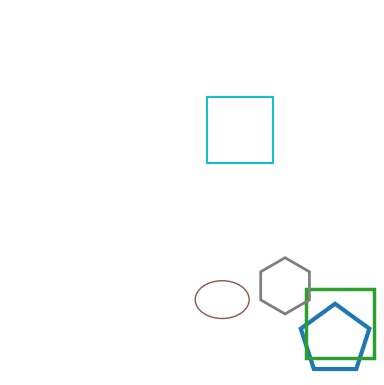[{"shape": "pentagon", "thickness": 3, "radius": 0.47, "center": [0.87, 0.117]}, {"shape": "square", "thickness": 2.5, "radius": 0.44, "center": [0.884, 0.16]}, {"shape": "oval", "thickness": 1, "radius": 0.35, "center": [0.577, 0.222]}, {"shape": "hexagon", "thickness": 2, "radius": 0.37, "center": [0.74, 0.258]}, {"shape": "square", "thickness": 1.5, "radius": 0.42, "center": [0.624, 0.662]}]